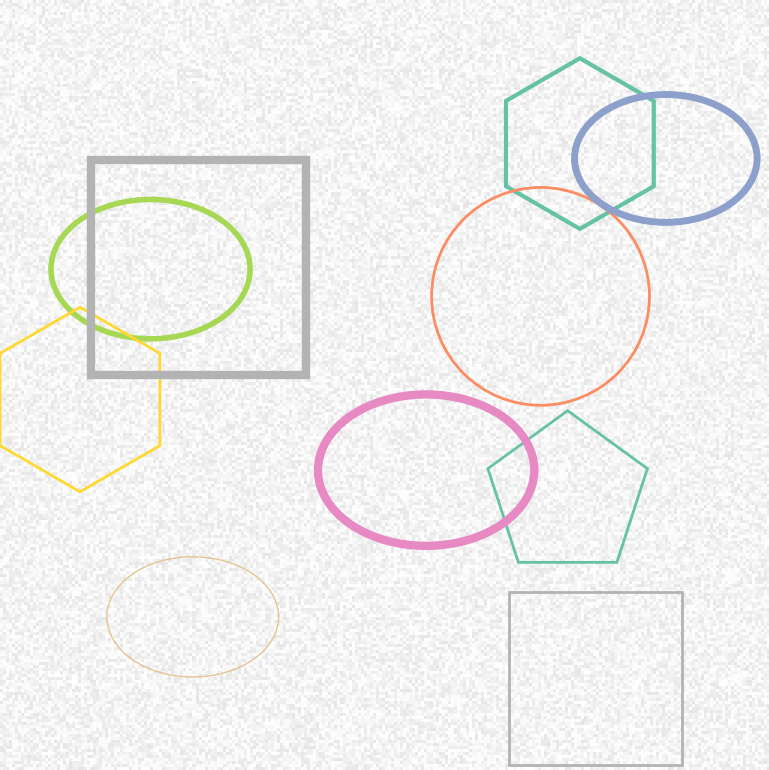[{"shape": "hexagon", "thickness": 1.5, "radius": 0.55, "center": [0.753, 0.814]}, {"shape": "pentagon", "thickness": 1, "radius": 0.54, "center": [0.737, 0.358]}, {"shape": "circle", "thickness": 1, "radius": 0.71, "center": [0.702, 0.615]}, {"shape": "oval", "thickness": 2.5, "radius": 0.59, "center": [0.865, 0.794]}, {"shape": "oval", "thickness": 3, "radius": 0.7, "center": [0.553, 0.389]}, {"shape": "oval", "thickness": 2, "radius": 0.65, "center": [0.195, 0.65]}, {"shape": "hexagon", "thickness": 1, "radius": 0.6, "center": [0.104, 0.481]}, {"shape": "oval", "thickness": 0.5, "radius": 0.56, "center": [0.25, 0.199]}, {"shape": "square", "thickness": 3, "radius": 0.7, "center": [0.257, 0.652]}, {"shape": "square", "thickness": 1, "radius": 0.56, "center": [0.773, 0.119]}]